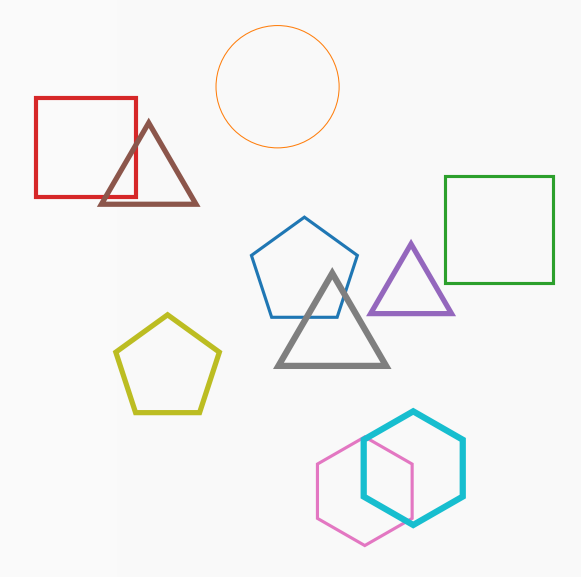[{"shape": "pentagon", "thickness": 1.5, "radius": 0.48, "center": [0.524, 0.527]}, {"shape": "circle", "thickness": 0.5, "radius": 0.53, "center": [0.478, 0.849]}, {"shape": "square", "thickness": 1.5, "radius": 0.46, "center": [0.858, 0.601]}, {"shape": "square", "thickness": 2, "radius": 0.43, "center": [0.148, 0.744]}, {"shape": "triangle", "thickness": 2.5, "radius": 0.4, "center": [0.707, 0.496]}, {"shape": "triangle", "thickness": 2.5, "radius": 0.47, "center": [0.256, 0.692]}, {"shape": "hexagon", "thickness": 1.5, "radius": 0.47, "center": [0.628, 0.149]}, {"shape": "triangle", "thickness": 3, "radius": 0.53, "center": [0.572, 0.419]}, {"shape": "pentagon", "thickness": 2.5, "radius": 0.47, "center": [0.288, 0.36]}, {"shape": "hexagon", "thickness": 3, "radius": 0.49, "center": [0.711, 0.188]}]